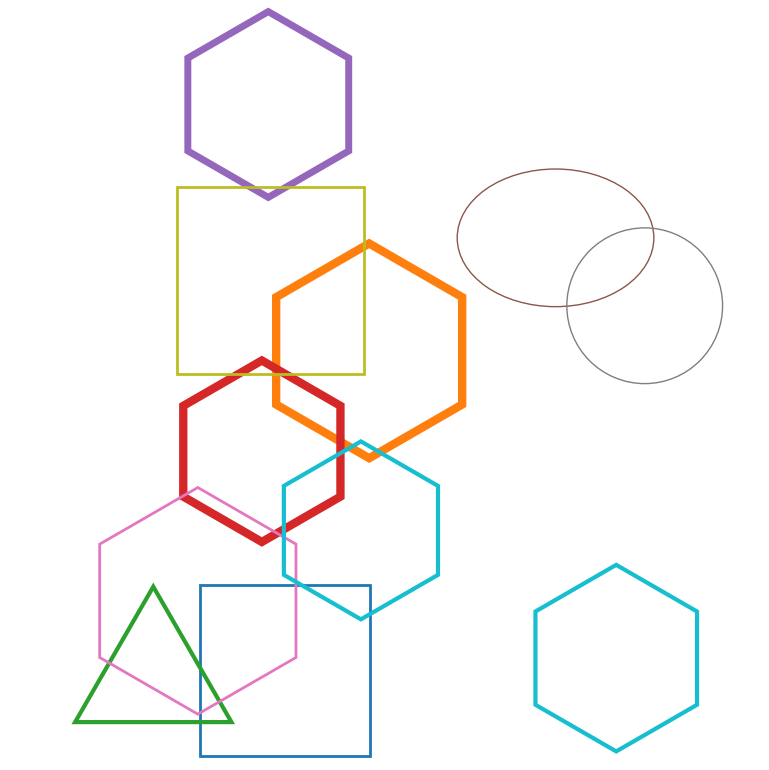[{"shape": "square", "thickness": 1, "radius": 0.55, "center": [0.37, 0.129]}, {"shape": "hexagon", "thickness": 3, "radius": 0.7, "center": [0.479, 0.544]}, {"shape": "triangle", "thickness": 1.5, "radius": 0.59, "center": [0.199, 0.121]}, {"shape": "hexagon", "thickness": 3, "radius": 0.59, "center": [0.34, 0.414]}, {"shape": "hexagon", "thickness": 2.5, "radius": 0.6, "center": [0.348, 0.864]}, {"shape": "oval", "thickness": 0.5, "radius": 0.64, "center": [0.721, 0.691]}, {"shape": "hexagon", "thickness": 1, "radius": 0.74, "center": [0.257, 0.22]}, {"shape": "circle", "thickness": 0.5, "radius": 0.51, "center": [0.837, 0.603]}, {"shape": "square", "thickness": 1, "radius": 0.61, "center": [0.351, 0.636]}, {"shape": "hexagon", "thickness": 1.5, "radius": 0.58, "center": [0.469, 0.311]}, {"shape": "hexagon", "thickness": 1.5, "radius": 0.61, "center": [0.8, 0.145]}]